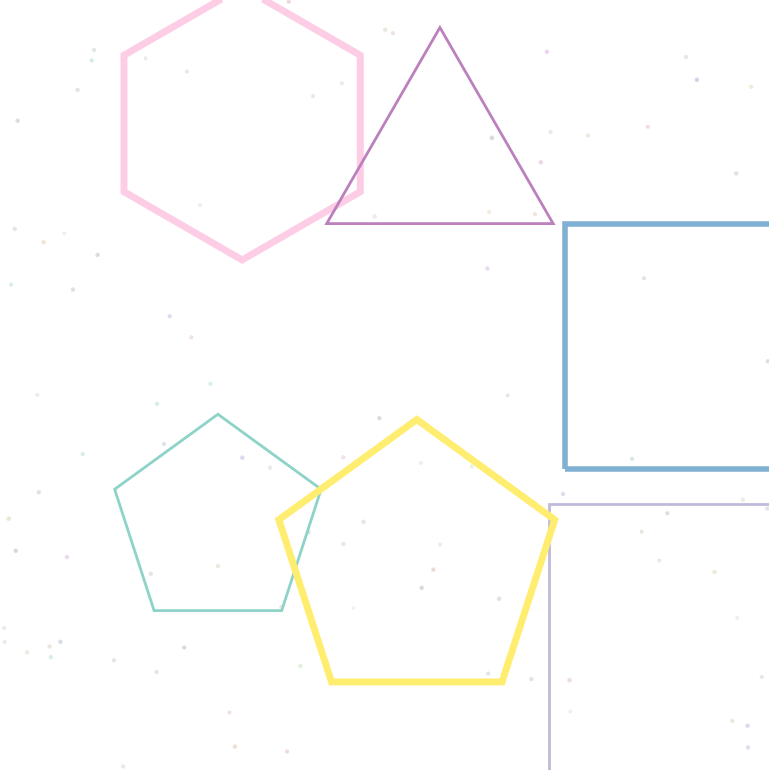[{"shape": "pentagon", "thickness": 1, "radius": 0.7, "center": [0.283, 0.321]}, {"shape": "square", "thickness": 1, "radius": 0.91, "center": [0.895, 0.163]}, {"shape": "square", "thickness": 2, "radius": 0.8, "center": [0.892, 0.55]}, {"shape": "hexagon", "thickness": 2.5, "radius": 0.89, "center": [0.314, 0.84]}, {"shape": "triangle", "thickness": 1, "radius": 0.85, "center": [0.571, 0.794]}, {"shape": "pentagon", "thickness": 2.5, "radius": 0.94, "center": [0.541, 0.267]}]